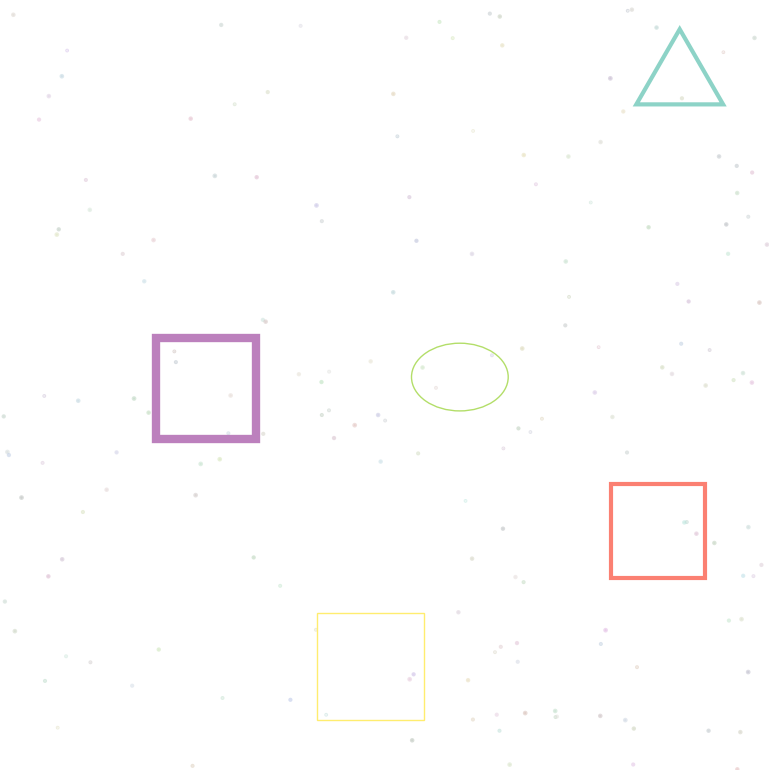[{"shape": "triangle", "thickness": 1.5, "radius": 0.33, "center": [0.883, 0.897]}, {"shape": "square", "thickness": 1.5, "radius": 0.3, "center": [0.855, 0.311]}, {"shape": "oval", "thickness": 0.5, "radius": 0.31, "center": [0.597, 0.51]}, {"shape": "square", "thickness": 3, "radius": 0.33, "center": [0.267, 0.496]}, {"shape": "square", "thickness": 0.5, "radius": 0.35, "center": [0.481, 0.134]}]